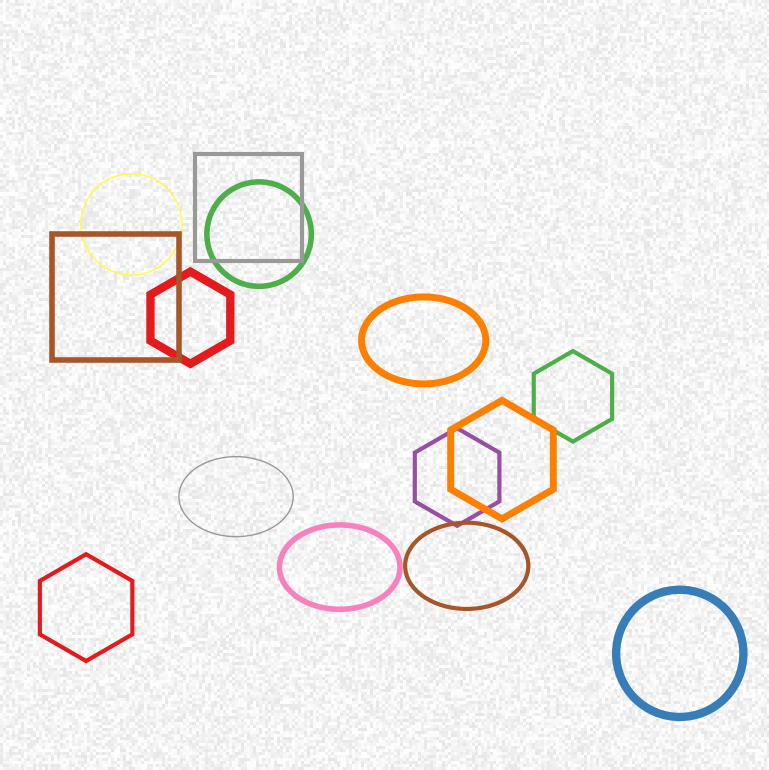[{"shape": "hexagon", "thickness": 3, "radius": 0.3, "center": [0.247, 0.587]}, {"shape": "hexagon", "thickness": 1.5, "radius": 0.35, "center": [0.112, 0.211]}, {"shape": "circle", "thickness": 3, "radius": 0.41, "center": [0.883, 0.151]}, {"shape": "hexagon", "thickness": 1.5, "radius": 0.29, "center": [0.744, 0.485]}, {"shape": "circle", "thickness": 2, "radius": 0.34, "center": [0.337, 0.696]}, {"shape": "hexagon", "thickness": 1.5, "radius": 0.32, "center": [0.594, 0.381]}, {"shape": "hexagon", "thickness": 2.5, "radius": 0.38, "center": [0.652, 0.403]}, {"shape": "oval", "thickness": 2.5, "radius": 0.4, "center": [0.55, 0.558]}, {"shape": "circle", "thickness": 0.5, "radius": 0.33, "center": [0.171, 0.709]}, {"shape": "oval", "thickness": 1.5, "radius": 0.4, "center": [0.606, 0.265]}, {"shape": "square", "thickness": 2, "radius": 0.41, "center": [0.15, 0.614]}, {"shape": "oval", "thickness": 2, "radius": 0.39, "center": [0.441, 0.263]}, {"shape": "oval", "thickness": 0.5, "radius": 0.37, "center": [0.307, 0.355]}, {"shape": "square", "thickness": 1.5, "radius": 0.35, "center": [0.322, 0.73]}]